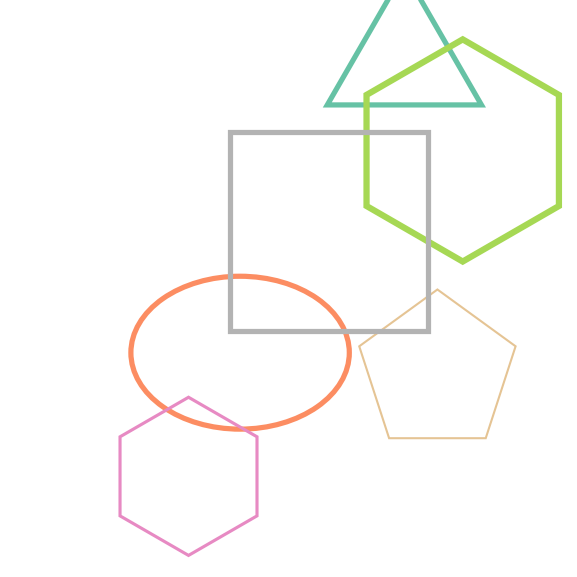[{"shape": "triangle", "thickness": 2.5, "radius": 0.77, "center": [0.7, 0.895]}, {"shape": "oval", "thickness": 2.5, "radius": 0.95, "center": [0.416, 0.388]}, {"shape": "hexagon", "thickness": 1.5, "radius": 0.68, "center": [0.326, 0.174]}, {"shape": "hexagon", "thickness": 3, "radius": 0.96, "center": [0.801, 0.739]}, {"shape": "pentagon", "thickness": 1, "radius": 0.71, "center": [0.757, 0.355]}, {"shape": "square", "thickness": 2.5, "radius": 0.86, "center": [0.57, 0.599]}]